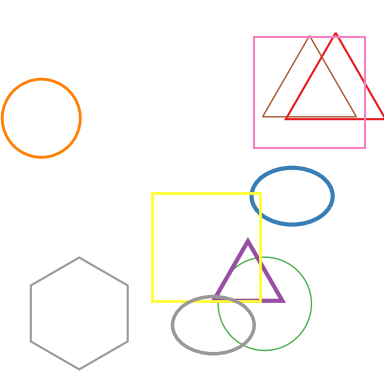[{"shape": "triangle", "thickness": 1.5, "radius": 0.75, "center": [0.872, 0.765]}, {"shape": "oval", "thickness": 3, "radius": 0.53, "center": [0.759, 0.49]}, {"shape": "circle", "thickness": 1, "radius": 0.61, "center": [0.688, 0.211]}, {"shape": "triangle", "thickness": 3, "radius": 0.52, "center": [0.644, 0.27]}, {"shape": "circle", "thickness": 2, "radius": 0.51, "center": [0.107, 0.693]}, {"shape": "square", "thickness": 2, "radius": 0.7, "center": [0.535, 0.359]}, {"shape": "triangle", "thickness": 1, "radius": 0.7, "center": [0.804, 0.767]}, {"shape": "square", "thickness": 1.5, "radius": 0.72, "center": [0.803, 0.759]}, {"shape": "hexagon", "thickness": 1.5, "radius": 0.73, "center": [0.206, 0.186]}, {"shape": "oval", "thickness": 2.5, "radius": 0.53, "center": [0.554, 0.155]}]